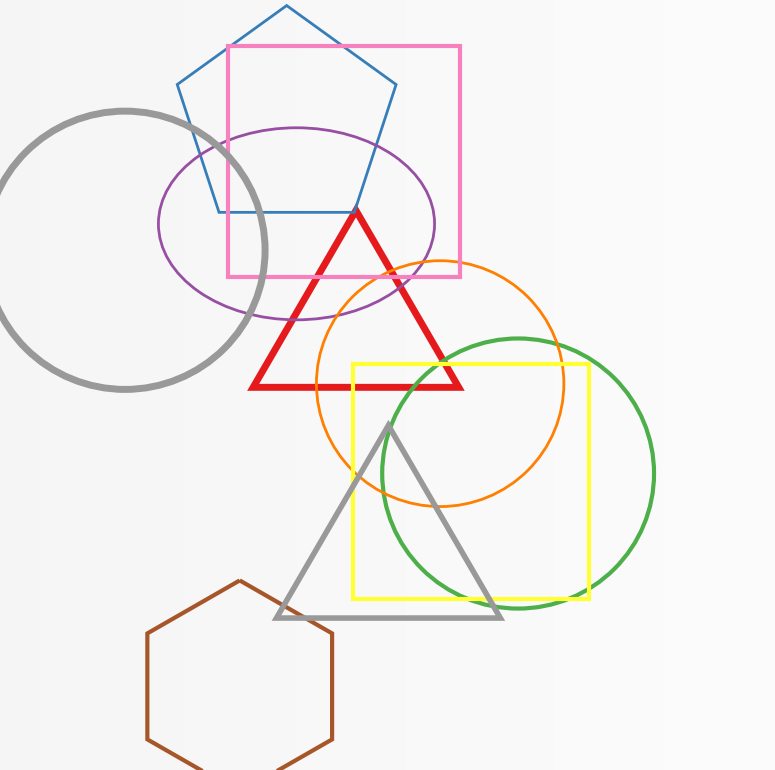[{"shape": "triangle", "thickness": 2.5, "radius": 0.77, "center": [0.459, 0.574]}, {"shape": "pentagon", "thickness": 1, "radius": 0.74, "center": [0.37, 0.844]}, {"shape": "circle", "thickness": 1.5, "radius": 0.88, "center": [0.669, 0.385]}, {"shape": "oval", "thickness": 1, "radius": 0.89, "center": [0.383, 0.709]}, {"shape": "circle", "thickness": 1, "radius": 0.8, "center": [0.568, 0.502]}, {"shape": "square", "thickness": 1.5, "radius": 0.76, "center": [0.607, 0.374]}, {"shape": "hexagon", "thickness": 1.5, "radius": 0.69, "center": [0.309, 0.109]}, {"shape": "square", "thickness": 1.5, "radius": 0.75, "center": [0.444, 0.79]}, {"shape": "circle", "thickness": 2.5, "radius": 0.9, "center": [0.161, 0.675]}, {"shape": "triangle", "thickness": 2, "radius": 0.83, "center": [0.501, 0.281]}]